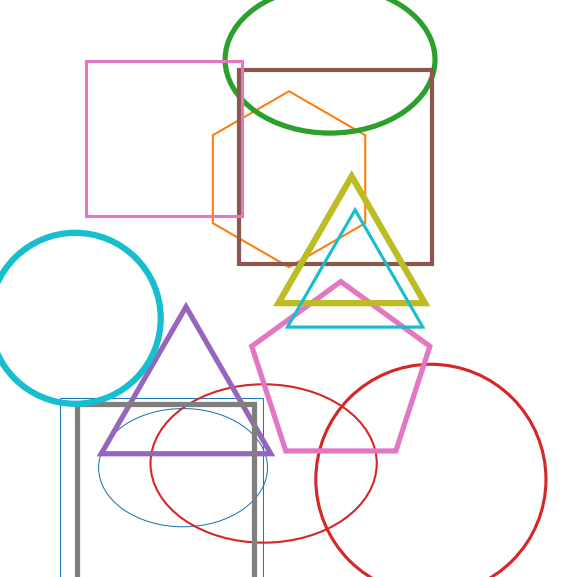[{"shape": "square", "thickness": 0.5, "radius": 0.88, "center": [0.28, 0.133]}, {"shape": "oval", "thickness": 0.5, "radius": 0.73, "center": [0.317, 0.189]}, {"shape": "hexagon", "thickness": 1, "radius": 0.76, "center": [0.5, 0.689]}, {"shape": "oval", "thickness": 2.5, "radius": 0.91, "center": [0.572, 0.896]}, {"shape": "oval", "thickness": 1, "radius": 0.98, "center": [0.456, 0.197]}, {"shape": "circle", "thickness": 1.5, "radius": 1.0, "center": [0.746, 0.169]}, {"shape": "triangle", "thickness": 2.5, "radius": 0.85, "center": [0.322, 0.298]}, {"shape": "square", "thickness": 2, "radius": 0.84, "center": [0.581, 0.71]}, {"shape": "square", "thickness": 1.5, "radius": 0.67, "center": [0.285, 0.759]}, {"shape": "pentagon", "thickness": 2.5, "radius": 0.81, "center": [0.59, 0.349]}, {"shape": "square", "thickness": 2.5, "radius": 0.77, "center": [0.286, 0.146]}, {"shape": "triangle", "thickness": 3, "radius": 0.73, "center": [0.609, 0.547]}, {"shape": "circle", "thickness": 3, "radius": 0.74, "center": [0.13, 0.448]}, {"shape": "triangle", "thickness": 1.5, "radius": 0.68, "center": [0.615, 0.5]}]